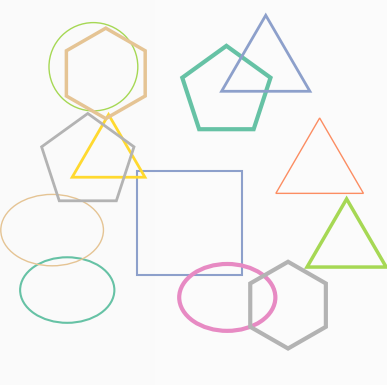[{"shape": "oval", "thickness": 1.5, "radius": 0.61, "center": [0.174, 0.247]}, {"shape": "pentagon", "thickness": 3, "radius": 0.6, "center": [0.584, 0.761]}, {"shape": "triangle", "thickness": 1, "radius": 0.65, "center": [0.825, 0.563]}, {"shape": "triangle", "thickness": 2, "radius": 0.66, "center": [0.686, 0.829]}, {"shape": "square", "thickness": 1.5, "radius": 0.68, "center": [0.49, 0.42]}, {"shape": "oval", "thickness": 3, "radius": 0.62, "center": [0.587, 0.227]}, {"shape": "circle", "thickness": 1, "radius": 0.57, "center": [0.241, 0.827]}, {"shape": "triangle", "thickness": 2.5, "radius": 0.59, "center": [0.894, 0.365]}, {"shape": "triangle", "thickness": 2, "radius": 0.54, "center": [0.28, 0.594]}, {"shape": "hexagon", "thickness": 2.5, "radius": 0.59, "center": [0.273, 0.809]}, {"shape": "oval", "thickness": 1, "radius": 0.66, "center": [0.135, 0.402]}, {"shape": "pentagon", "thickness": 2, "radius": 0.63, "center": [0.227, 0.58]}, {"shape": "hexagon", "thickness": 3, "radius": 0.56, "center": [0.743, 0.207]}]